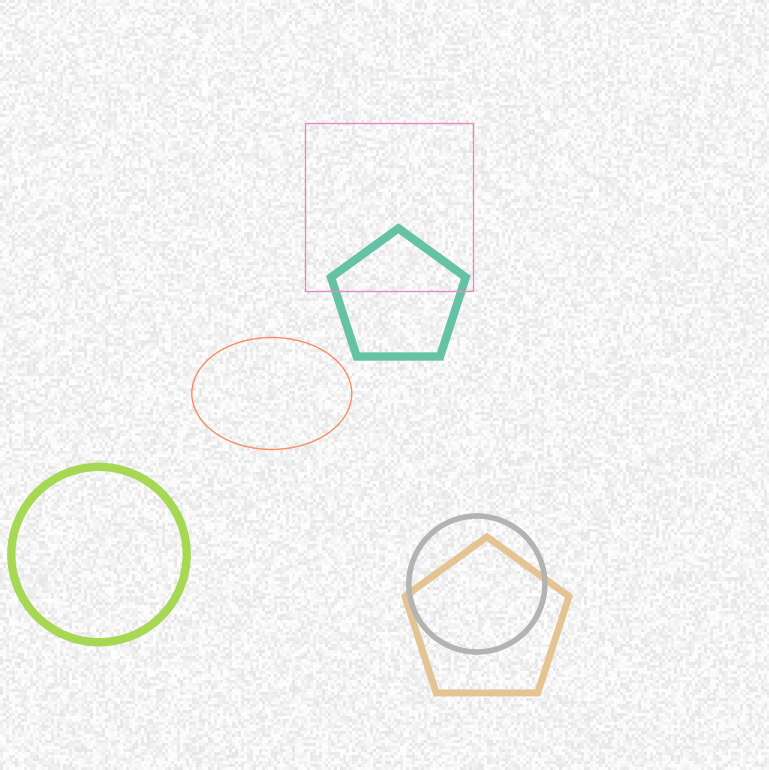[{"shape": "pentagon", "thickness": 3, "radius": 0.46, "center": [0.517, 0.611]}, {"shape": "oval", "thickness": 0.5, "radius": 0.52, "center": [0.353, 0.489]}, {"shape": "square", "thickness": 0.5, "radius": 0.55, "center": [0.505, 0.731]}, {"shape": "circle", "thickness": 3, "radius": 0.57, "center": [0.129, 0.28]}, {"shape": "pentagon", "thickness": 2.5, "radius": 0.56, "center": [0.632, 0.191]}, {"shape": "circle", "thickness": 2, "radius": 0.44, "center": [0.619, 0.242]}]